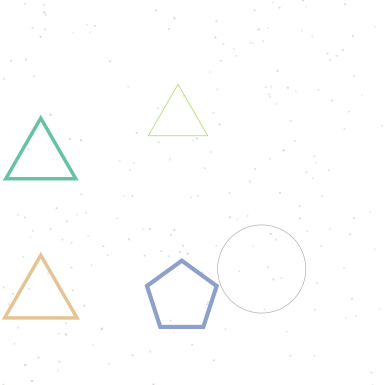[{"shape": "triangle", "thickness": 2.5, "radius": 0.52, "center": [0.106, 0.588]}, {"shape": "pentagon", "thickness": 3, "radius": 0.48, "center": [0.472, 0.228]}, {"shape": "triangle", "thickness": 0.5, "radius": 0.45, "center": [0.462, 0.692]}, {"shape": "triangle", "thickness": 2.5, "radius": 0.54, "center": [0.106, 0.228]}, {"shape": "circle", "thickness": 0.5, "radius": 0.57, "center": [0.68, 0.301]}]